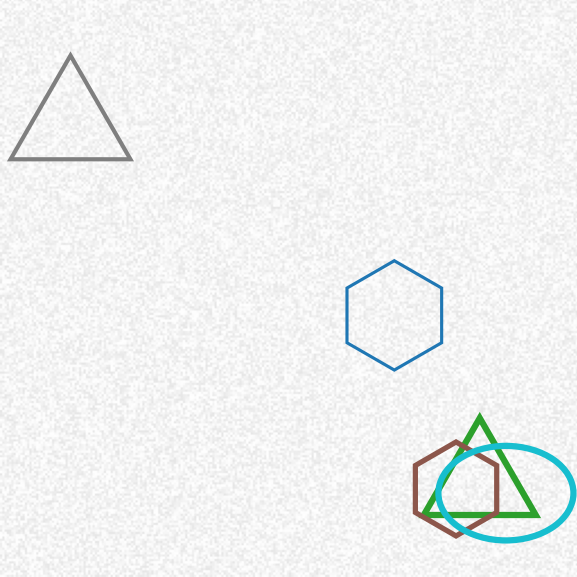[{"shape": "hexagon", "thickness": 1.5, "radius": 0.47, "center": [0.683, 0.453]}, {"shape": "triangle", "thickness": 3, "radius": 0.56, "center": [0.831, 0.163]}, {"shape": "hexagon", "thickness": 2.5, "radius": 0.41, "center": [0.79, 0.152]}, {"shape": "triangle", "thickness": 2, "radius": 0.6, "center": [0.122, 0.783]}, {"shape": "oval", "thickness": 3, "radius": 0.58, "center": [0.876, 0.145]}]